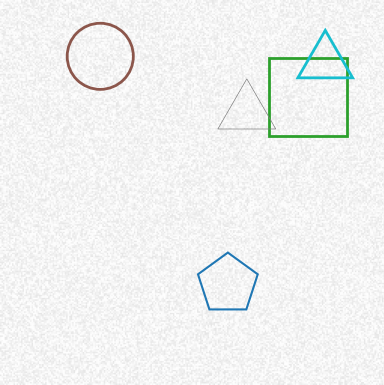[{"shape": "pentagon", "thickness": 1.5, "radius": 0.41, "center": [0.592, 0.262]}, {"shape": "square", "thickness": 2, "radius": 0.5, "center": [0.801, 0.748]}, {"shape": "circle", "thickness": 2, "radius": 0.43, "center": [0.26, 0.854]}, {"shape": "triangle", "thickness": 0.5, "radius": 0.43, "center": [0.641, 0.708]}, {"shape": "triangle", "thickness": 2, "radius": 0.41, "center": [0.845, 0.839]}]